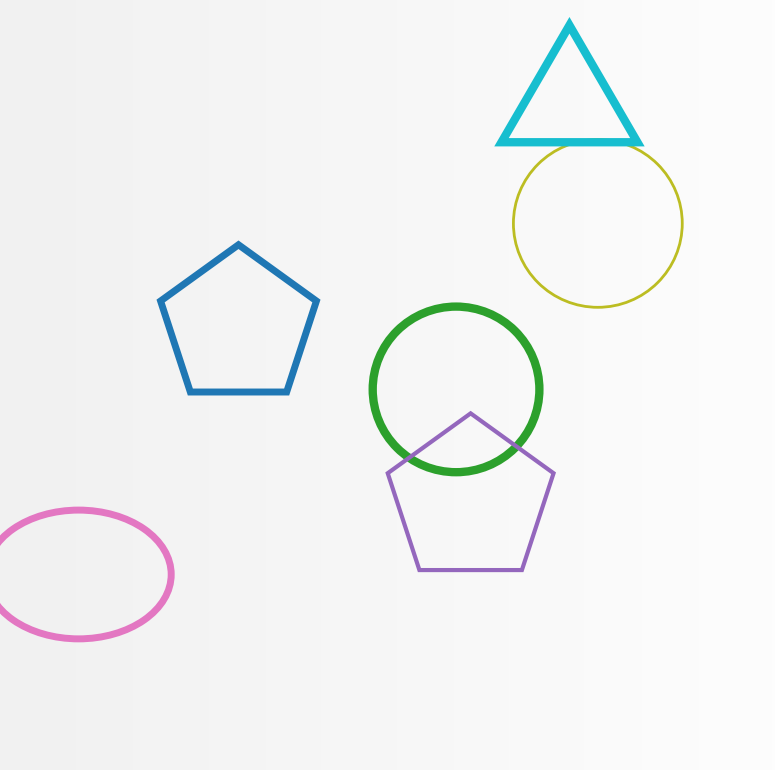[{"shape": "pentagon", "thickness": 2.5, "radius": 0.53, "center": [0.308, 0.576]}, {"shape": "circle", "thickness": 3, "radius": 0.54, "center": [0.588, 0.494]}, {"shape": "pentagon", "thickness": 1.5, "radius": 0.56, "center": [0.607, 0.351]}, {"shape": "oval", "thickness": 2.5, "radius": 0.6, "center": [0.101, 0.254]}, {"shape": "circle", "thickness": 1, "radius": 0.54, "center": [0.771, 0.71]}, {"shape": "triangle", "thickness": 3, "radius": 0.51, "center": [0.735, 0.866]}]